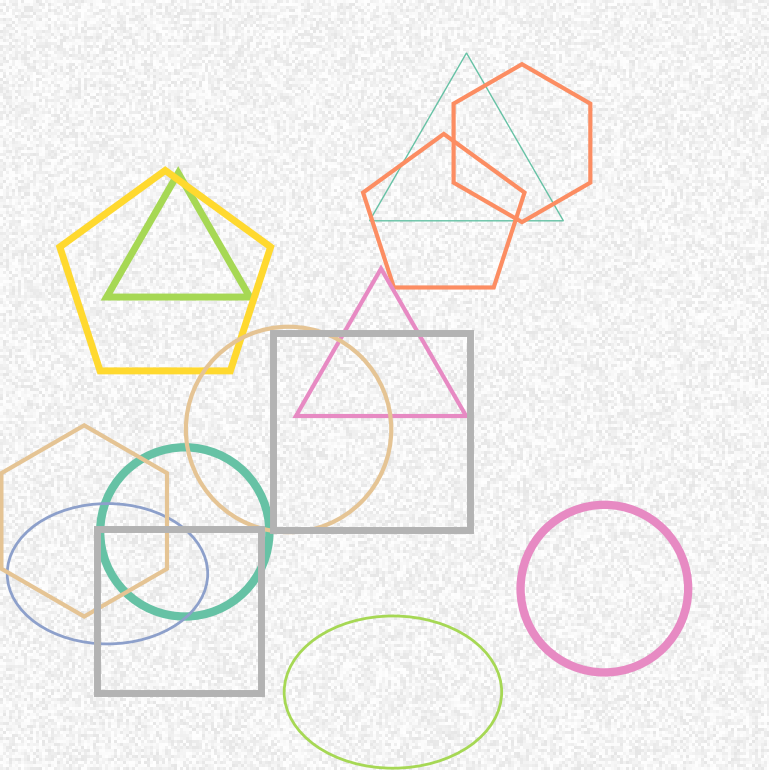[{"shape": "triangle", "thickness": 0.5, "radius": 0.73, "center": [0.606, 0.786]}, {"shape": "circle", "thickness": 3, "radius": 0.55, "center": [0.24, 0.309]}, {"shape": "hexagon", "thickness": 1.5, "radius": 0.51, "center": [0.678, 0.814]}, {"shape": "pentagon", "thickness": 1.5, "radius": 0.55, "center": [0.576, 0.716]}, {"shape": "oval", "thickness": 1, "radius": 0.65, "center": [0.14, 0.255]}, {"shape": "circle", "thickness": 3, "radius": 0.54, "center": [0.785, 0.236]}, {"shape": "triangle", "thickness": 1.5, "radius": 0.64, "center": [0.495, 0.524]}, {"shape": "oval", "thickness": 1, "radius": 0.71, "center": [0.51, 0.101]}, {"shape": "triangle", "thickness": 2.5, "radius": 0.54, "center": [0.231, 0.668]}, {"shape": "pentagon", "thickness": 2.5, "radius": 0.72, "center": [0.215, 0.635]}, {"shape": "hexagon", "thickness": 1.5, "radius": 0.62, "center": [0.109, 0.323]}, {"shape": "circle", "thickness": 1.5, "radius": 0.67, "center": [0.375, 0.442]}, {"shape": "square", "thickness": 2.5, "radius": 0.53, "center": [0.232, 0.206]}, {"shape": "square", "thickness": 2.5, "radius": 0.64, "center": [0.482, 0.439]}]